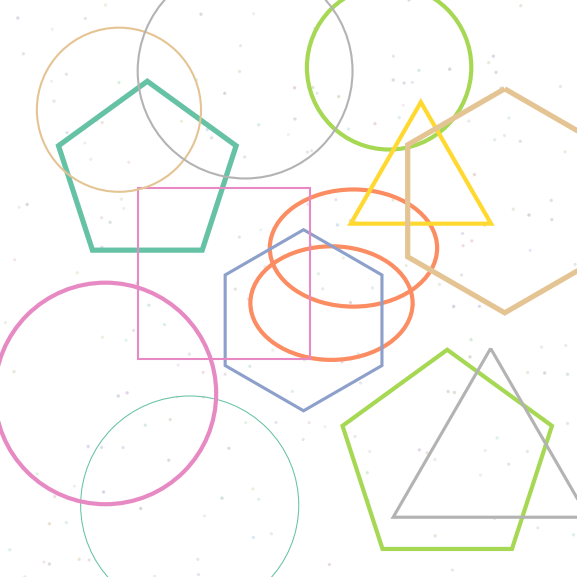[{"shape": "circle", "thickness": 0.5, "radius": 0.94, "center": [0.328, 0.125]}, {"shape": "pentagon", "thickness": 2.5, "radius": 0.81, "center": [0.255, 0.697]}, {"shape": "oval", "thickness": 2, "radius": 0.7, "center": [0.574, 0.474]}, {"shape": "oval", "thickness": 2, "radius": 0.72, "center": [0.612, 0.57]}, {"shape": "hexagon", "thickness": 1.5, "radius": 0.78, "center": [0.526, 0.445]}, {"shape": "square", "thickness": 1, "radius": 0.74, "center": [0.388, 0.526]}, {"shape": "circle", "thickness": 2, "radius": 0.96, "center": [0.183, 0.318]}, {"shape": "circle", "thickness": 2, "radius": 0.71, "center": [0.674, 0.883]}, {"shape": "pentagon", "thickness": 2, "radius": 0.95, "center": [0.774, 0.203]}, {"shape": "triangle", "thickness": 2, "radius": 0.7, "center": [0.729, 0.682]}, {"shape": "circle", "thickness": 1, "radius": 0.71, "center": [0.206, 0.809]}, {"shape": "hexagon", "thickness": 2.5, "radius": 0.97, "center": [0.874, 0.651]}, {"shape": "circle", "thickness": 1, "radius": 0.93, "center": [0.424, 0.876]}, {"shape": "triangle", "thickness": 1.5, "radius": 0.97, "center": [0.85, 0.201]}]